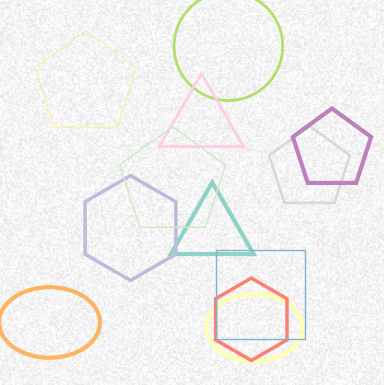[{"shape": "triangle", "thickness": 3, "radius": 0.62, "center": [0.551, 0.402]}, {"shape": "oval", "thickness": 3, "radius": 0.62, "center": [0.661, 0.149]}, {"shape": "hexagon", "thickness": 2.5, "radius": 0.68, "center": [0.339, 0.408]}, {"shape": "hexagon", "thickness": 2.5, "radius": 0.53, "center": [0.653, 0.171]}, {"shape": "square", "thickness": 1, "radius": 0.58, "center": [0.677, 0.235]}, {"shape": "oval", "thickness": 3, "radius": 0.65, "center": [0.129, 0.162]}, {"shape": "circle", "thickness": 2, "radius": 0.71, "center": [0.593, 0.88]}, {"shape": "triangle", "thickness": 2, "radius": 0.63, "center": [0.523, 0.682]}, {"shape": "pentagon", "thickness": 2, "radius": 0.55, "center": [0.804, 0.562]}, {"shape": "pentagon", "thickness": 3, "radius": 0.53, "center": [0.862, 0.611]}, {"shape": "pentagon", "thickness": 1, "radius": 0.72, "center": [0.448, 0.527]}, {"shape": "pentagon", "thickness": 0.5, "radius": 0.69, "center": [0.223, 0.782]}]